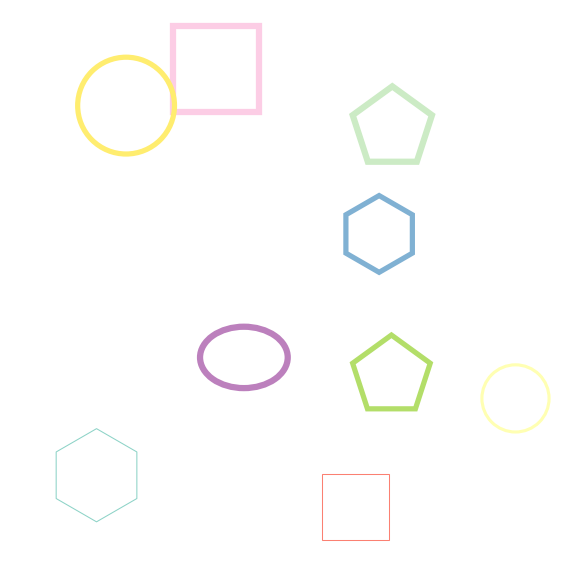[{"shape": "hexagon", "thickness": 0.5, "radius": 0.4, "center": [0.167, 0.176]}, {"shape": "circle", "thickness": 1.5, "radius": 0.29, "center": [0.893, 0.309]}, {"shape": "square", "thickness": 0.5, "radius": 0.29, "center": [0.615, 0.121]}, {"shape": "hexagon", "thickness": 2.5, "radius": 0.33, "center": [0.657, 0.594]}, {"shape": "pentagon", "thickness": 2.5, "radius": 0.35, "center": [0.678, 0.348]}, {"shape": "square", "thickness": 3, "radius": 0.37, "center": [0.374, 0.88]}, {"shape": "oval", "thickness": 3, "radius": 0.38, "center": [0.422, 0.38]}, {"shape": "pentagon", "thickness": 3, "radius": 0.36, "center": [0.679, 0.777]}, {"shape": "circle", "thickness": 2.5, "radius": 0.42, "center": [0.218, 0.816]}]